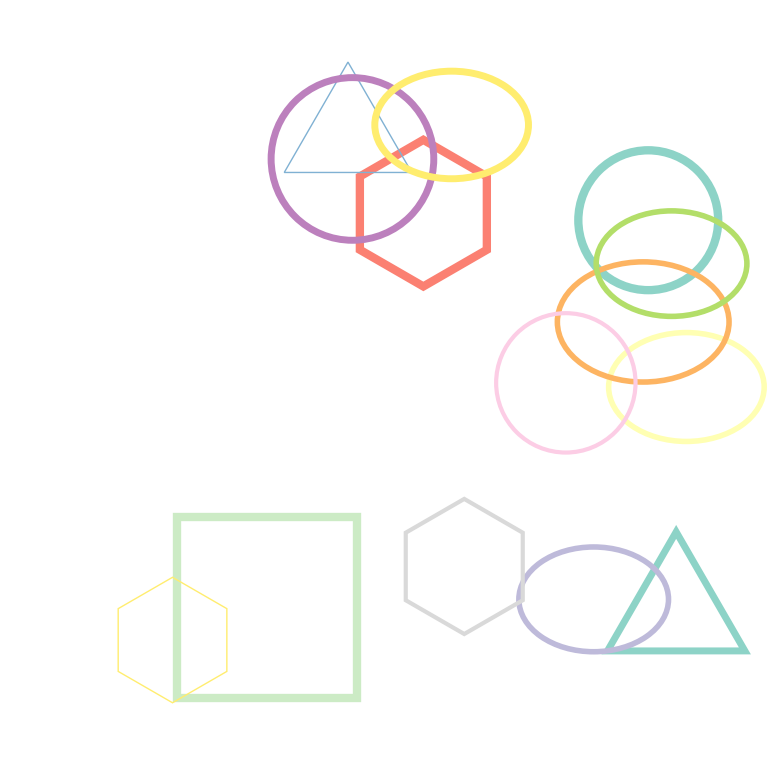[{"shape": "circle", "thickness": 3, "radius": 0.45, "center": [0.842, 0.714]}, {"shape": "triangle", "thickness": 2.5, "radius": 0.52, "center": [0.878, 0.206]}, {"shape": "oval", "thickness": 2, "radius": 0.5, "center": [0.891, 0.497]}, {"shape": "oval", "thickness": 2, "radius": 0.49, "center": [0.771, 0.222]}, {"shape": "hexagon", "thickness": 3, "radius": 0.48, "center": [0.55, 0.723]}, {"shape": "triangle", "thickness": 0.5, "radius": 0.48, "center": [0.452, 0.824]}, {"shape": "oval", "thickness": 2, "radius": 0.56, "center": [0.835, 0.582]}, {"shape": "oval", "thickness": 2, "radius": 0.49, "center": [0.872, 0.658]}, {"shape": "circle", "thickness": 1.5, "radius": 0.45, "center": [0.735, 0.503]}, {"shape": "hexagon", "thickness": 1.5, "radius": 0.44, "center": [0.603, 0.264]}, {"shape": "circle", "thickness": 2.5, "radius": 0.53, "center": [0.458, 0.794]}, {"shape": "square", "thickness": 3, "radius": 0.59, "center": [0.346, 0.211]}, {"shape": "hexagon", "thickness": 0.5, "radius": 0.41, "center": [0.224, 0.169]}, {"shape": "oval", "thickness": 2.5, "radius": 0.5, "center": [0.587, 0.838]}]